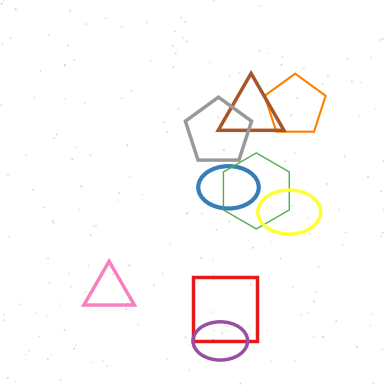[{"shape": "square", "thickness": 2.5, "radius": 0.41, "center": [0.585, 0.197]}, {"shape": "oval", "thickness": 3, "radius": 0.39, "center": [0.594, 0.513]}, {"shape": "hexagon", "thickness": 1, "radius": 0.49, "center": [0.666, 0.504]}, {"shape": "oval", "thickness": 2.5, "radius": 0.35, "center": [0.572, 0.114]}, {"shape": "pentagon", "thickness": 1.5, "radius": 0.42, "center": [0.767, 0.725]}, {"shape": "oval", "thickness": 2.5, "radius": 0.41, "center": [0.751, 0.449]}, {"shape": "triangle", "thickness": 2.5, "radius": 0.49, "center": [0.652, 0.711]}, {"shape": "triangle", "thickness": 2.5, "radius": 0.38, "center": [0.283, 0.246]}, {"shape": "pentagon", "thickness": 2.5, "radius": 0.45, "center": [0.567, 0.657]}]